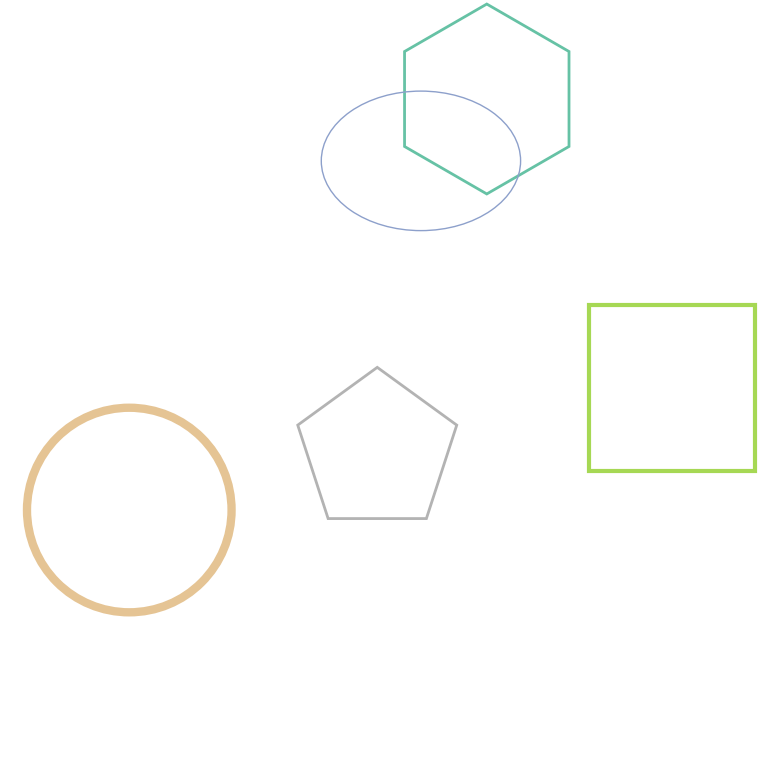[{"shape": "hexagon", "thickness": 1, "radius": 0.62, "center": [0.632, 0.871]}, {"shape": "oval", "thickness": 0.5, "radius": 0.65, "center": [0.547, 0.791]}, {"shape": "square", "thickness": 1.5, "radius": 0.54, "center": [0.873, 0.496]}, {"shape": "circle", "thickness": 3, "radius": 0.66, "center": [0.168, 0.338]}, {"shape": "pentagon", "thickness": 1, "radius": 0.54, "center": [0.49, 0.414]}]